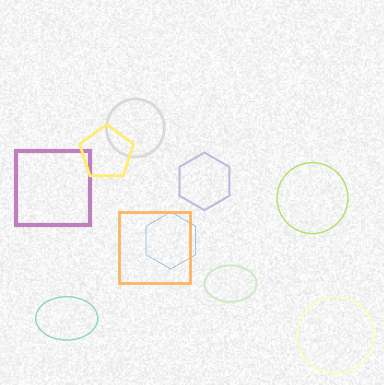[{"shape": "oval", "thickness": 1, "radius": 0.4, "center": [0.173, 0.173]}, {"shape": "circle", "thickness": 1, "radius": 0.5, "center": [0.872, 0.13]}, {"shape": "hexagon", "thickness": 1.5, "radius": 0.37, "center": [0.531, 0.529]}, {"shape": "hexagon", "thickness": 0.5, "radius": 0.37, "center": [0.444, 0.375]}, {"shape": "square", "thickness": 2, "radius": 0.46, "center": [0.4, 0.356]}, {"shape": "circle", "thickness": 1, "radius": 0.46, "center": [0.812, 0.485]}, {"shape": "circle", "thickness": 2, "radius": 0.38, "center": [0.352, 0.668]}, {"shape": "square", "thickness": 3, "radius": 0.48, "center": [0.137, 0.512]}, {"shape": "oval", "thickness": 1.5, "radius": 0.34, "center": [0.599, 0.263]}, {"shape": "pentagon", "thickness": 2, "radius": 0.37, "center": [0.277, 0.603]}]